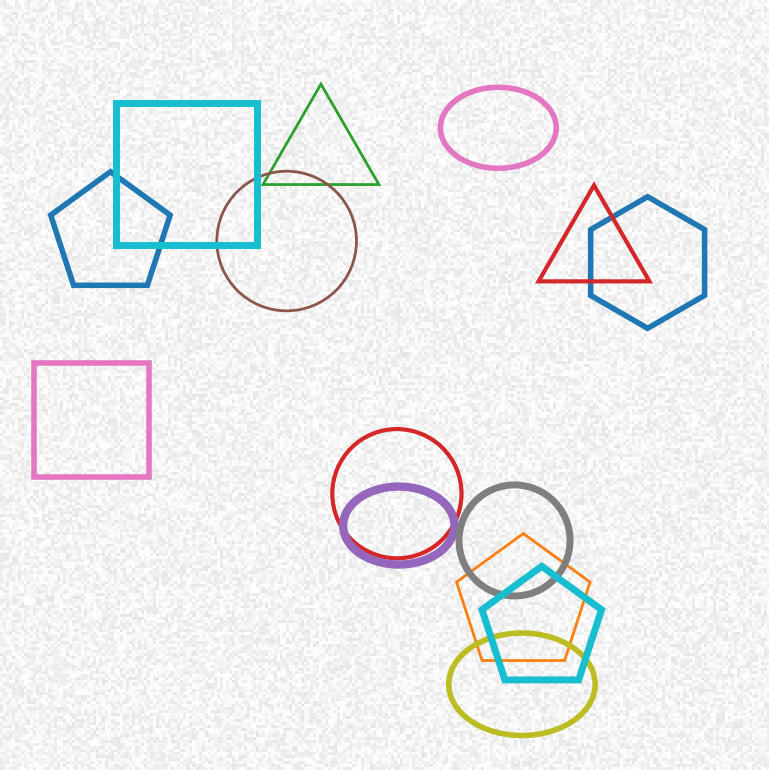[{"shape": "pentagon", "thickness": 2, "radius": 0.41, "center": [0.143, 0.695]}, {"shape": "hexagon", "thickness": 2, "radius": 0.43, "center": [0.841, 0.659]}, {"shape": "pentagon", "thickness": 1, "radius": 0.46, "center": [0.68, 0.216]}, {"shape": "triangle", "thickness": 1, "radius": 0.43, "center": [0.417, 0.804]}, {"shape": "triangle", "thickness": 1.5, "radius": 0.42, "center": [0.771, 0.676]}, {"shape": "circle", "thickness": 1.5, "radius": 0.42, "center": [0.515, 0.359]}, {"shape": "oval", "thickness": 3, "radius": 0.36, "center": [0.518, 0.317]}, {"shape": "circle", "thickness": 1, "radius": 0.45, "center": [0.372, 0.687]}, {"shape": "oval", "thickness": 2, "radius": 0.38, "center": [0.647, 0.834]}, {"shape": "square", "thickness": 2, "radius": 0.37, "center": [0.119, 0.454]}, {"shape": "circle", "thickness": 2.5, "radius": 0.36, "center": [0.668, 0.298]}, {"shape": "oval", "thickness": 2, "radius": 0.48, "center": [0.678, 0.111]}, {"shape": "square", "thickness": 2.5, "radius": 0.46, "center": [0.242, 0.774]}, {"shape": "pentagon", "thickness": 2.5, "radius": 0.41, "center": [0.704, 0.183]}]